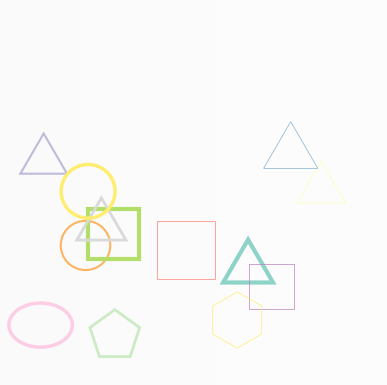[{"shape": "triangle", "thickness": 3, "radius": 0.37, "center": [0.64, 0.303]}, {"shape": "triangle", "thickness": 0.5, "radius": 0.36, "center": [0.829, 0.509]}, {"shape": "triangle", "thickness": 1.5, "radius": 0.35, "center": [0.113, 0.584]}, {"shape": "square", "thickness": 0.5, "radius": 0.37, "center": [0.481, 0.35]}, {"shape": "triangle", "thickness": 0.5, "radius": 0.4, "center": [0.75, 0.603]}, {"shape": "circle", "thickness": 1.5, "radius": 0.32, "center": [0.221, 0.362]}, {"shape": "square", "thickness": 3, "radius": 0.33, "center": [0.294, 0.392]}, {"shape": "oval", "thickness": 2.5, "radius": 0.41, "center": [0.105, 0.156]}, {"shape": "triangle", "thickness": 2, "radius": 0.37, "center": [0.262, 0.413]}, {"shape": "square", "thickness": 0.5, "radius": 0.3, "center": [0.701, 0.256]}, {"shape": "pentagon", "thickness": 2, "radius": 0.34, "center": [0.296, 0.128]}, {"shape": "hexagon", "thickness": 0.5, "radius": 0.37, "center": [0.612, 0.169]}, {"shape": "circle", "thickness": 2.5, "radius": 0.35, "center": [0.227, 0.503]}]